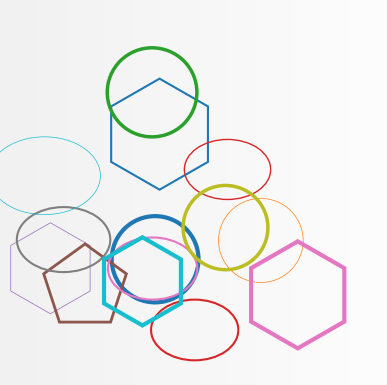[{"shape": "hexagon", "thickness": 1.5, "radius": 0.72, "center": [0.412, 0.652]}, {"shape": "circle", "thickness": 3, "radius": 0.56, "center": [0.4, 0.327]}, {"shape": "circle", "thickness": 0.5, "radius": 0.55, "center": [0.673, 0.375]}, {"shape": "circle", "thickness": 2.5, "radius": 0.58, "center": [0.392, 0.76]}, {"shape": "oval", "thickness": 1, "radius": 0.56, "center": [0.587, 0.56]}, {"shape": "oval", "thickness": 1.5, "radius": 0.56, "center": [0.502, 0.143]}, {"shape": "hexagon", "thickness": 0.5, "radius": 0.59, "center": [0.13, 0.303]}, {"shape": "pentagon", "thickness": 2, "radius": 0.56, "center": [0.219, 0.254]}, {"shape": "hexagon", "thickness": 3, "radius": 0.69, "center": [0.768, 0.234]}, {"shape": "oval", "thickness": 1.5, "radius": 0.58, "center": [0.394, 0.302]}, {"shape": "oval", "thickness": 1.5, "radius": 0.6, "center": [0.164, 0.378]}, {"shape": "circle", "thickness": 2.5, "radius": 0.55, "center": [0.582, 0.409]}, {"shape": "hexagon", "thickness": 3, "radius": 0.57, "center": [0.368, 0.269]}, {"shape": "oval", "thickness": 0.5, "radius": 0.72, "center": [0.115, 0.544]}]